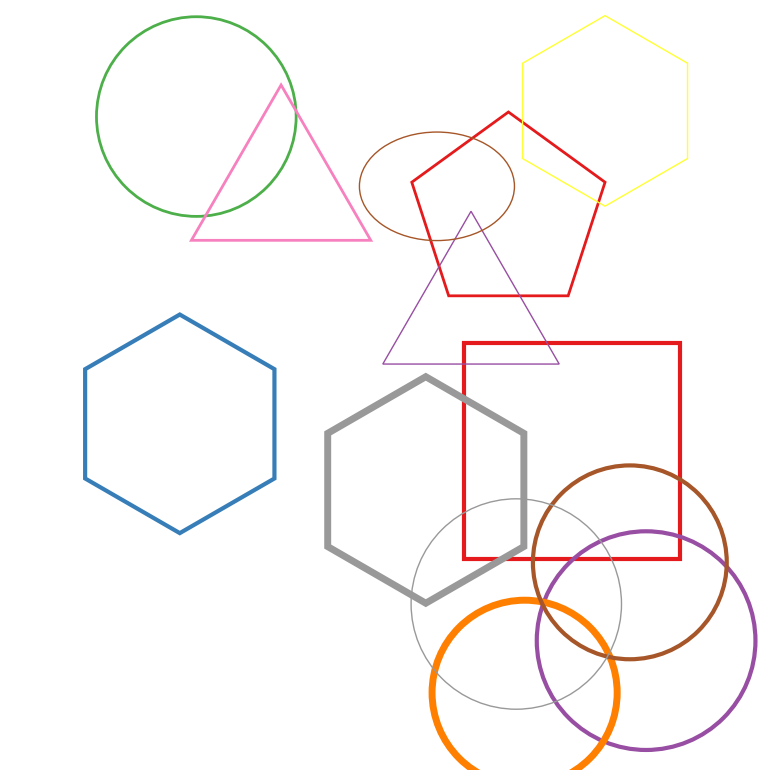[{"shape": "square", "thickness": 1.5, "radius": 0.7, "center": [0.743, 0.414]}, {"shape": "pentagon", "thickness": 1, "radius": 0.66, "center": [0.66, 0.723]}, {"shape": "hexagon", "thickness": 1.5, "radius": 0.71, "center": [0.233, 0.45]}, {"shape": "circle", "thickness": 1, "radius": 0.65, "center": [0.255, 0.849]}, {"shape": "circle", "thickness": 1.5, "radius": 0.71, "center": [0.839, 0.168]}, {"shape": "triangle", "thickness": 0.5, "radius": 0.66, "center": [0.612, 0.593]}, {"shape": "circle", "thickness": 2.5, "radius": 0.6, "center": [0.681, 0.1]}, {"shape": "hexagon", "thickness": 0.5, "radius": 0.62, "center": [0.786, 0.856]}, {"shape": "circle", "thickness": 1.5, "radius": 0.63, "center": [0.818, 0.27]}, {"shape": "oval", "thickness": 0.5, "radius": 0.5, "center": [0.567, 0.758]}, {"shape": "triangle", "thickness": 1, "radius": 0.67, "center": [0.365, 0.755]}, {"shape": "hexagon", "thickness": 2.5, "radius": 0.74, "center": [0.553, 0.364]}, {"shape": "circle", "thickness": 0.5, "radius": 0.68, "center": [0.671, 0.216]}]